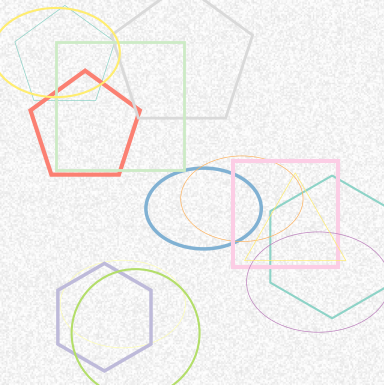[{"shape": "hexagon", "thickness": 1.5, "radius": 0.93, "center": [0.863, 0.359]}, {"shape": "pentagon", "thickness": 0.5, "radius": 0.68, "center": [0.168, 0.849]}, {"shape": "oval", "thickness": 0.5, "radius": 0.81, "center": [0.319, 0.21]}, {"shape": "hexagon", "thickness": 2.5, "radius": 0.7, "center": [0.271, 0.176]}, {"shape": "pentagon", "thickness": 3, "radius": 0.75, "center": [0.221, 0.667]}, {"shape": "oval", "thickness": 2.5, "radius": 0.75, "center": [0.529, 0.458]}, {"shape": "oval", "thickness": 0.5, "radius": 0.79, "center": [0.628, 0.484]}, {"shape": "circle", "thickness": 1.5, "radius": 0.83, "center": [0.352, 0.135]}, {"shape": "square", "thickness": 3, "radius": 0.68, "center": [0.741, 0.444]}, {"shape": "pentagon", "thickness": 2, "radius": 0.96, "center": [0.473, 0.849]}, {"shape": "oval", "thickness": 0.5, "radius": 0.93, "center": [0.827, 0.267]}, {"shape": "square", "thickness": 2, "radius": 0.83, "center": [0.311, 0.724]}, {"shape": "oval", "thickness": 1.5, "radius": 0.83, "center": [0.146, 0.864]}, {"shape": "triangle", "thickness": 0.5, "radius": 0.76, "center": [0.767, 0.399]}]